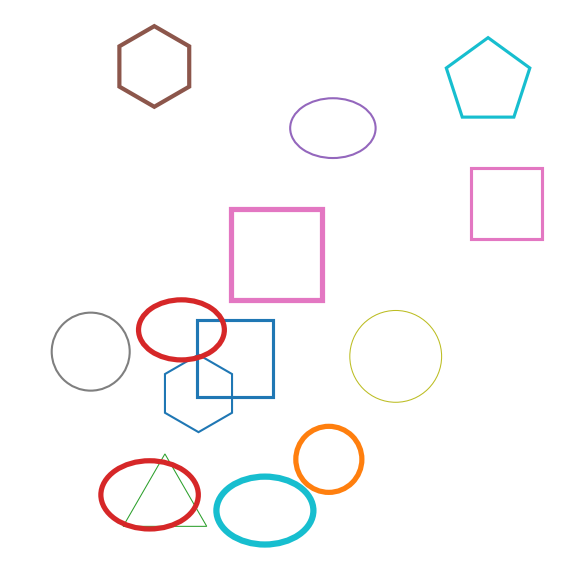[{"shape": "square", "thickness": 1.5, "radius": 0.33, "center": [0.407, 0.378]}, {"shape": "hexagon", "thickness": 1, "radius": 0.34, "center": [0.344, 0.318]}, {"shape": "circle", "thickness": 2.5, "radius": 0.29, "center": [0.569, 0.204]}, {"shape": "triangle", "thickness": 0.5, "radius": 0.42, "center": [0.286, 0.13]}, {"shape": "oval", "thickness": 2.5, "radius": 0.37, "center": [0.314, 0.428]}, {"shape": "oval", "thickness": 2.5, "radius": 0.42, "center": [0.259, 0.142]}, {"shape": "oval", "thickness": 1, "radius": 0.37, "center": [0.576, 0.777]}, {"shape": "hexagon", "thickness": 2, "radius": 0.35, "center": [0.267, 0.884]}, {"shape": "square", "thickness": 2.5, "radius": 0.39, "center": [0.479, 0.558]}, {"shape": "square", "thickness": 1.5, "radius": 0.31, "center": [0.878, 0.646]}, {"shape": "circle", "thickness": 1, "radius": 0.34, "center": [0.157, 0.39]}, {"shape": "circle", "thickness": 0.5, "radius": 0.4, "center": [0.685, 0.382]}, {"shape": "oval", "thickness": 3, "radius": 0.42, "center": [0.459, 0.115]}, {"shape": "pentagon", "thickness": 1.5, "radius": 0.38, "center": [0.845, 0.858]}]